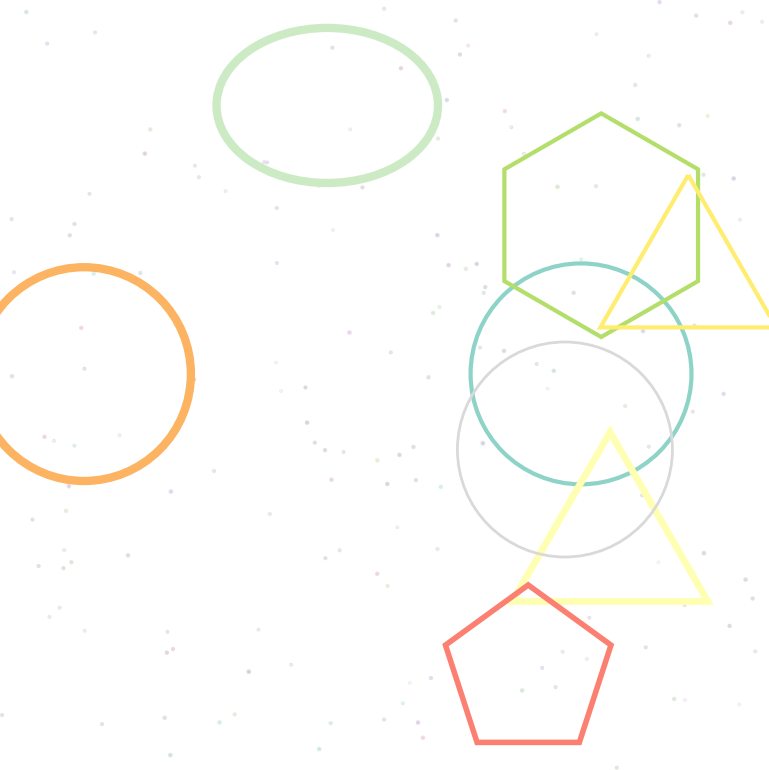[{"shape": "circle", "thickness": 1.5, "radius": 0.72, "center": [0.755, 0.514]}, {"shape": "triangle", "thickness": 2.5, "radius": 0.73, "center": [0.792, 0.292]}, {"shape": "pentagon", "thickness": 2, "radius": 0.57, "center": [0.686, 0.127]}, {"shape": "circle", "thickness": 3, "radius": 0.69, "center": [0.109, 0.514]}, {"shape": "hexagon", "thickness": 1.5, "radius": 0.73, "center": [0.781, 0.708]}, {"shape": "circle", "thickness": 1, "radius": 0.7, "center": [0.734, 0.416]}, {"shape": "oval", "thickness": 3, "radius": 0.72, "center": [0.425, 0.863]}, {"shape": "triangle", "thickness": 1.5, "radius": 0.66, "center": [0.894, 0.641]}]